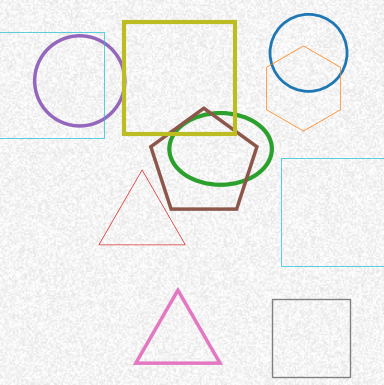[{"shape": "circle", "thickness": 2, "radius": 0.5, "center": [0.801, 0.863]}, {"shape": "hexagon", "thickness": 0.5, "radius": 0.55, "center": [0.788, 0.77]}, {"shape": "oval", "thickness": 3, "radius": 0.67, "center": [0.573, 0.613]}, {"shape": "triangle", "thickness": 0.5, "radius": 0.65, "center": [0.369, 0.429]}, {"shape": "circle", "thickness": 2.5, "radius": 0.59, "center": [0.207, 0.79]}, {"shape": "pentagon", "thickness": 2.5, "radius": 0.72, "center": [0.53, 0.574]}, {"shape": "triangle", "thickness": 2.5, "radius": 0.63, "center": [0.462, 0.12]}, {"shape": "square", "thickness": 1, "radius": 0.5, "center": [0.808, 0.122]}, {"shape": "square", "thickness": 3, "radius": 0.72, "center": [0.466, 0.797]}, {"shape": "square", "thickness": 0.5, "radius": 0.7, "center": [0.869, 0.449]}, {"shape": "square", "thickness": 0.5, "radius": 0.69, "center": [0.133, 0.78]}]